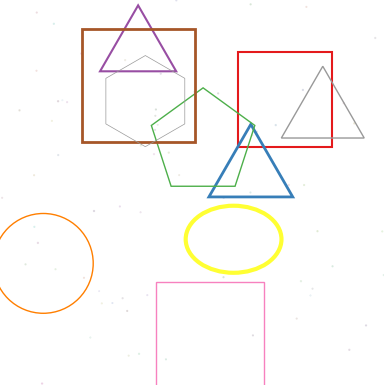[{"shape": "square", "thickness": 1.5, "radius": 0.61, "center": [0.741, 0.742]}, {"shape": "triangle", "thickness": 2, "radius": 0.63, "center": [0.651, 0.551]}, {"shape": "pentagon", "thickness": 1, "radius": 0.71, "center": [0.527, 0.631]}, {"shape": "triangle", "thickness": 1.5, "radius": 0.57, "center": [0.359, 0.872]}, {"shape": "circle", "thickness": 1, "radius": 0.65, "center": [0.112, 0.316]}, {"shape": "oval", "thickness": 3, "radius": 0.62, "center": [0.607, 0.379]}, {"shape": "square", "thickness": 2, "radius": 0.74, "center": [0.36, 0.777]}, {"shape": "square", "thickness": 1, "radius": 0.71, "center": [0.546, 0.127]}, {"shape": "hexagon", "thickness": 0.5, "radius": 0.59, "center": [0.377, 0.737]}, {"shape": "triangle", "thickness": 1, "radius": 0.62, "center": [0.838, 0.704]}]